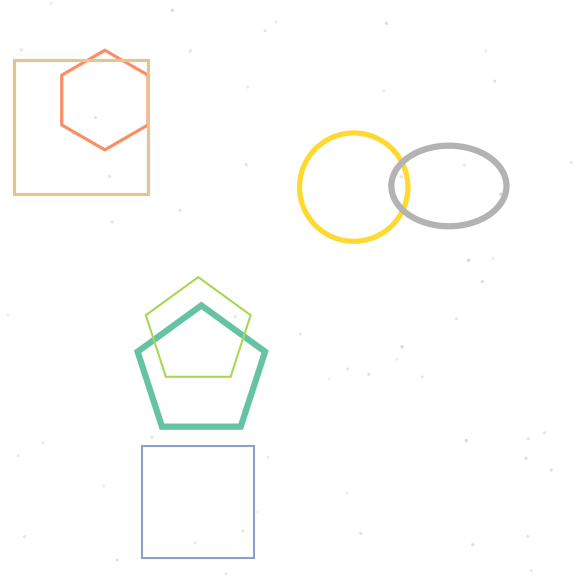[{"shape": "pentagon", "thickness": 3, "radius": 0.58, "center": [0.349, 0.354]}, {"shape": "hexagon", "thickness": 1.5, "radius": 0.43, "center": [0.182, 0.826]}, {"shape": "square", "thickness": 1, "radius": 0.48, "center": [0.342, 0.13]}, {"shape": "pentagon", "thickness": 1, "radius": 0.48, "center": [0.343, 0.424]}, {"shape": "circle", "thickness": 2.5, "radius": 0.47, "center": [0.613, 0.675]}, {"shape": "square", "thickness": 1.5, "radius": 0.58, "center": [0.141, 0.779]}, {"shape": "oval", "thickness": 3, "radius": 0.5, "center": [0.777, 0.677]}]